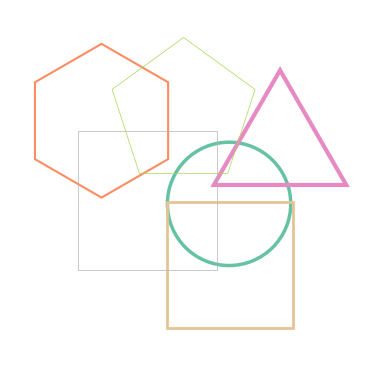[{"shape": "circle", "thickness": 2.5, "radius": 0.8, "center": [0.595, 0.47]}, {"shape": "hexagon", "thickness": 1.5, "radius": 1.0, "center": [0.264, 0.686]}, {"shape": "triangle", "thickness": 3, "radius": 0.99, "center": [0.727, 0.619]}, {"shape": "pentagon", "thickness": 0.5, "radius": 0.98, "center": [0.477, 0.707]}, {"shape": "square", "thickness": 2, "radius": 0.82, "center": [0.598, 0.312]}, {"shape": "square", "thickness": 0.5, "radius": 0.9, "center": [0.382, 0.48]}]